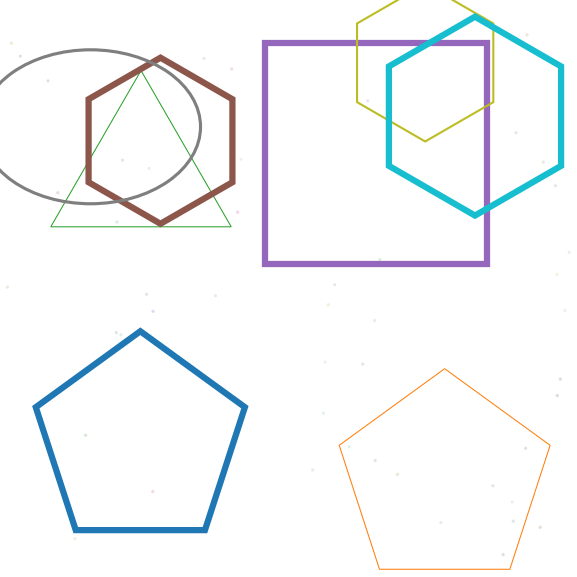[{"shape": "pentagon", "thickness": 3, "radius": 0.95, "center": [0.243, 0.235]}, {"shape": "pentagon", "thickness": 0.5, "radius": 0.96, "center": [0.77, 0.169]}, {"shape": "triangle", "thickness": 0.5, "radius": 0.9, "center": [0.244, 0.697]}, {"shape": "square", "thickness": 3, "radius": 0.96, "center": [0.651, 0.733]}, {"shape": "hexagon", "thickness": 3, "radius": 0.72, "center": [0.278, 0.755]}, {"shape": "oval", "thickness": 1.5, "radius": 0.95, "center": [0.157, 0.78]}, {"shape": "hexagon", "thickness": 1, "radius": 0.68, "center": [0.736, 0.89]}, {"shape": "hexagon", "thickness": 3, "radius": 0.86, "center": [0.822, 0.798]}]